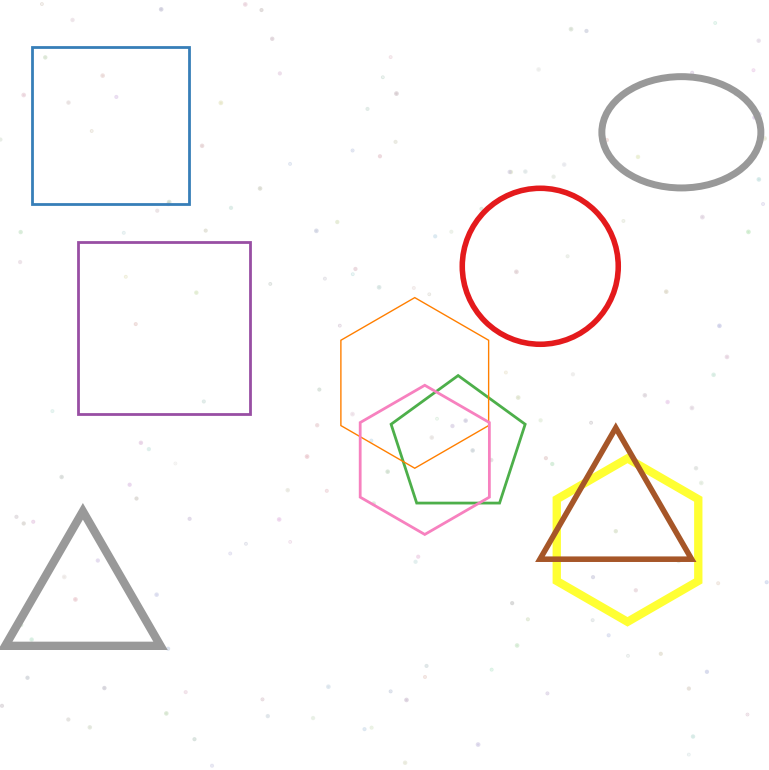[{"shape": "circle", "thickness": 2, "radius": 0.51, "center": [0.702, 0.654]}, {"shape": "square", "thickness": 1, "radius": 0.51, "center": [0.144, 0.837]}, {"shape": "pentagon", "thickness": 1, "radius": 0.46, "center": [0.595, 0.421]}, {"shape": "square", "thickness": 1, "radius": 0.56, "center": [0.213, 0.574]}, {"shape": "hexagon", "thickness": 0.5, "radius": 0.55, "center": [0.539, 0.503]}, {"shape": "hexagon", "thickness": 3, "radius": 0.53, "center": [0.815, 0.299]}, {"shape": "triangle", "thickness": 2, "radius": 0.57, "center": [0.8, 0.331]}, {"shape": "hexagon", "thickness": 1, "radius": 0.48, "center": [0.552, 0.403]}, {"shape": "oval", "thickness": 2.5, "radius": 0.52, "center": [0.885, 0.828]}, {"shape": "triangle", "thickness": 3, "radius": 0.58, "center": [0.108, 0.219]}]